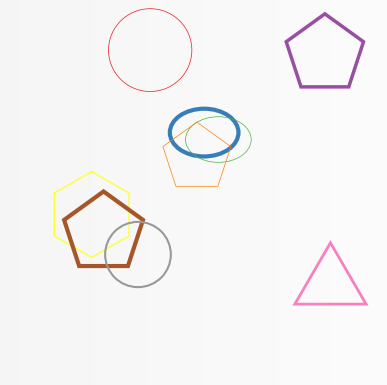[{"shape": "circle", "thickness": 0.5, "radius": 0.54, "center": [0.388, 0.87]}, {"shape": "oval", "thickness": 3, "radius": 0.44, "center": [0.527, 0.656]}, {"shape": "oval", "thickness": 0.5, "radius": 0.42, "center": [0.564, 0.638]}, {"shape": "pentagon", "thickness": 2.5, "radius": 0.52, "center": [0.838, 0.859]}, {"shape": "pentagon", "thickness": 0.5, "radius": 0.46, "center": [0.508, 0.591]}, {"shape": "hexagon", "thickness": 1, "radius": 0.56, "center": [0.237, 0.443]}, {"shape": "pentagon", "thickness": 3, "radius": 0.54, "center": [0.267, 0.396]}, {"shape": "triangle", "thickness": 2, "radius": 0.53, "center": [0.853, 0.263]}, {"shape": "circle", "thickness": 1.5, "radius": 0.42, "center": [0.356, 0.339]}]